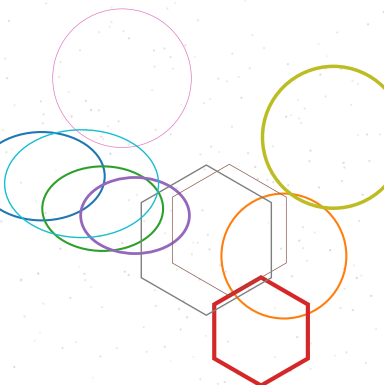[{"shape": "oval", "thickness": 1.5, "radius": 0.82, "center": [0.108, 0.542]}, {"shape": "circle", "thickness": 1.5, "radius": 0.81, "center": [0.737, 0.335]}, {"shape": "oval", "thickness": 1.5, "radius": 0.78, "center": [0.267, 0.458]}, {"shape": "hexagon", "thickness": 3, "radius": 0.7, "center": [0.678, 0.139]}, {"shape": "oval", "thickness": 2, "radius": 0.71, "center": [0.351, 0.44]}, {"shape": "hexagon", "thickness": 0.5, "radius": 0.85, "center": [0.596, 0.402]}, {"shape": "circle", "thickness": 0.5, "radius": 0.9, "center": [0.317, 0.797]}, {"shape": "hexagon", "thickness": 1, "radius": 0.98, "center": [0.536, 0.376]}, {"shape": "circle", "thickness": 2.5, "radius": 0.92, "center": [0.866, 0.643]}, {"shape": "oval", "thickness": 1, "radius": 1.0, "center": [0.212, 0.523]}]